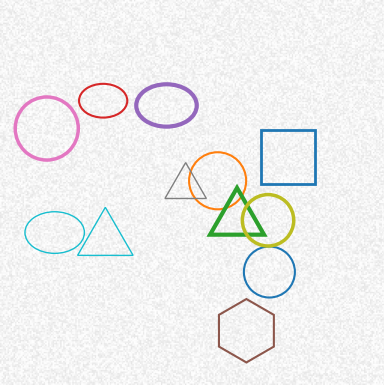[{"shape": "circle", "thickness": 1.5, "radius": 0.33, "center": [0.7, 0.294]}, {"shape": "square", "thickness": 2, "radius": 0.35, "center": [0.747, 0.593]}, {"shape": "circle", "thickness": 1.5, "radius": 0.37, "center": [0.565, 0.53]}, {"shape": "triangle", "thickness": 3, "radius": 0.41, "center": [0.616, 0.431]}, {"shape": "oval", "thickness": 1.5, "radius": 0.31, "center": [0.268, 0.738]}, {"shape": "oval", "thickness": 3, "radius": 0.39, "center": [0.432, 0.726]}, {"shape": "hexagon", "thickness": 1.5, "radius": 0.41, "center": [0.64, 0.141]}, {"shape": "circle", "thickness": 2.5, "radius": 0.41, "center": [0.121, 0.666]}, {"shape": "triangle", "thickness": 1, "radius": 0.31, "center": [0.482, 0.516]}, {"shape": "circle", "thickness": 2.5, "radius": 0.33, "center": [0.696, 0.428]}, {"shape": "triangle", "thickness": 1, "radius": 0.42, "center": [0.274, 0.378]}, {"shape": "oval", "thickness": 1, "radius": 0.39, "center": [0.142, 0.396]}]